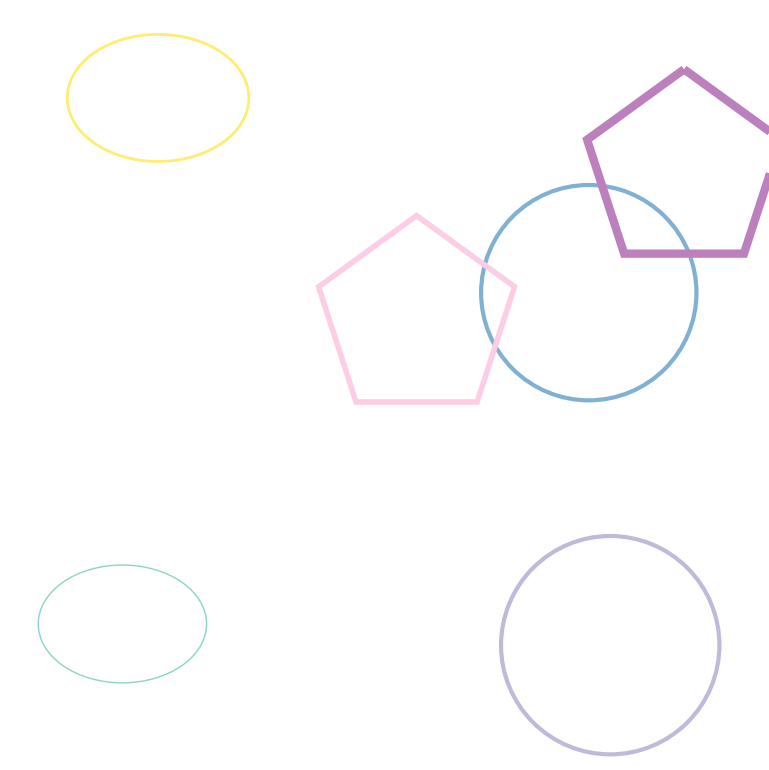[{"shape": "oval", "thickness": 0.5, "radius": 0.55, "center": [0.159, 0.19]}, {"shape": "circle", "thickness": 1.5, "radius": 0.71, "center": [0.793, 0.162]}, {"shape": "circle", "thickness": 1.5, "radius": 0.7, "center": [0.765, 0.62]}, {"shape": "pentagon", "thickness": 2, "radius": 0.67, "center": [0.541, 0.586]}, {"shape": "pentagon", "thickness": 3, "radius": 0.66, "center": [0.888, 0.778]}, {"shape": "oval", "thickness": 1, "radius": 0.59, "center": [0.205, 0.873]}]